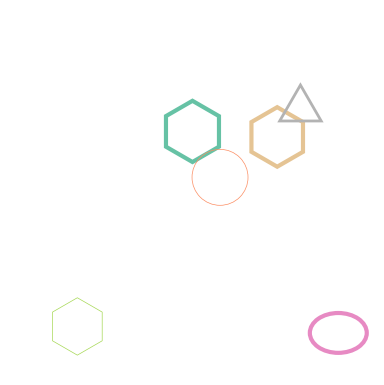[{"shape": "hexagon", "thickness": 3, "radius": 0.4, "center": [0.5, 0.659]}, {"shape": "circle", "thickness": 0.5, "radius": 0.36, "center": [0.571, 0.539]}, {"shape": "oval", "thickness": 3, "radius": 0.37, "center": [0.879, 0.135]}, {"shape": "hexagon", "thickness": 0.5, "radius": 0.37, "center": [0.201, 0.152]}, {"shape": "hexagon", "thickness": 3, "radius": 0.39, "center": [0.72, 0.644]}, {"shape": "triangle", "thickness": 2, "radius": 0.31, "center": [0.78, 0.717]}]